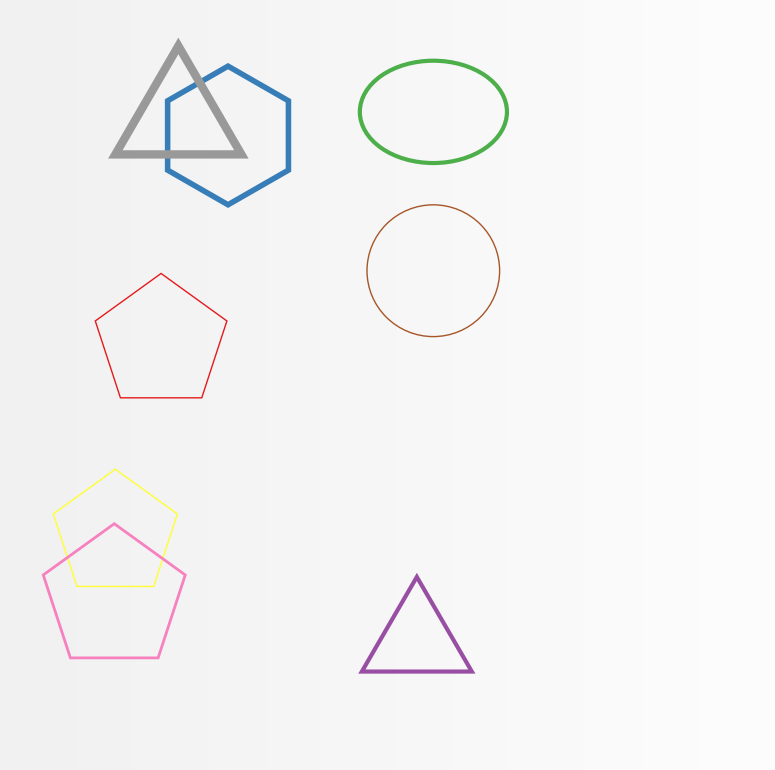[{"shape": "pentagon", "thickness": 0.5, "radius": 0.45, "center": [0.208, 0.556]}, {"shape": "hexagon", "thickness": 2, "radius": 0.45, "center": [0.294, 0.824]}, {"shape": "oval", "thickness": 1.5, "radius": 0.47, "center": [0.559, 0.855]}, {"shape": "triangle", "thickness": 1.5, "radius": 0.41, "center": [0.538, 0.169]}, {"shape": "pentagon", "thickness": 0.5, "radius": 0.42, "center": [0.149, 0.306]}, {"shape": "circle", "thickness": 0.5, "radius": 0.43, "center": [0.559, 0.648]}, {"shape": "pentagon", "thickness": 1, "radius": 0.48, "center": [0.147, 0.224]}, {"shape": "triangle", "thickness": 3, "radius": 0.47, "center": [0.23, 0.846]}]